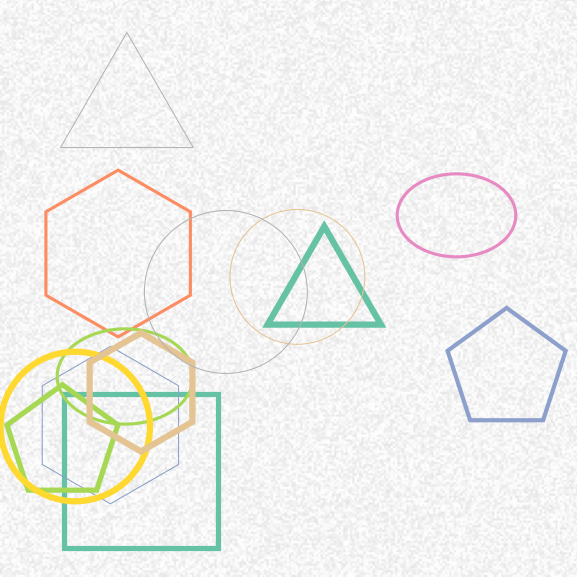[{"shape": "square", "thickness": 2.5, "radius": 0.66, "center": [0.244, 0.184]}, {"shape": "triangle", "thickness": 3, "radius": 0.57, "center": [0.562, 0.494]}, {"shape": "hexagon", "thickness": 1.5, "radius": 0.72, "center": [0.205, 0.56]}, {"shape": "pentagon", "thickness": 2, "radius": 0.54, "center": [0.877, 0.358]}, {"shape": "hexagon", "thickness": 0.5, "radius": 0.68, "center": [0.191, 0.263]}, {"shape": "oval", "thickness": 1.5, "radius": 0.51, "center": [0.79, 0.626]}, {"shape": "oval", "thickness": 1.5, "radius": 0.59, "center": [0.217, 0.347]}, {"shape": "pentagon", "thickness": 2.5, "radius": 0.5, "center": [0.108, 0.232]}, {"shape": "circle", "thickness": 3, "radius": 0.65, "center": [0.13, 0.261]}, {"shape": "circle", "thickness": 0.5, "radius": 0.58, "center": [0.515, 0.52]}, {"shape": "hexagon", "thickness": 3, "radius": 0.51, "center": [0.244, 0.32]}, {"shape": "circle", "thickness": 0.5, "radius": 0.71, "center": [0.391, 0.494]}, {"shape": "triangle", "thickness": 0.5, "radius": 0.66, "center": [0.22, 0.81]}]